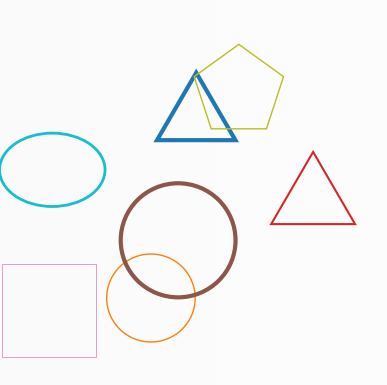[{"shape": "triangle", "thickness": 3, "radius": 0.58, "center": [0.506, 0.694]}, {"shape": "circle", "thickness": 1, "radius": 0.57, "center": [0.389, 0.226]}, {"shape": "triangle", "thickness": 1.5, "radius": 0.62, "center": [0.808, 0.48]}, {"shape": "circle", "thickness": 3, "radius": 0.74, "center": [0.46, 0.376]}, {"shape": "square", "thickness": 0.5, "radius": 0.61, "center": [0.126, 0.193]}, {"shape": "pentagon", "thickness": 1, "radius": 0.61, "center": [0.616, 0.764]}, {"shape": "oval", "thickness": 2, "radius": 0.68, "center": [0.135, 0.559]}]